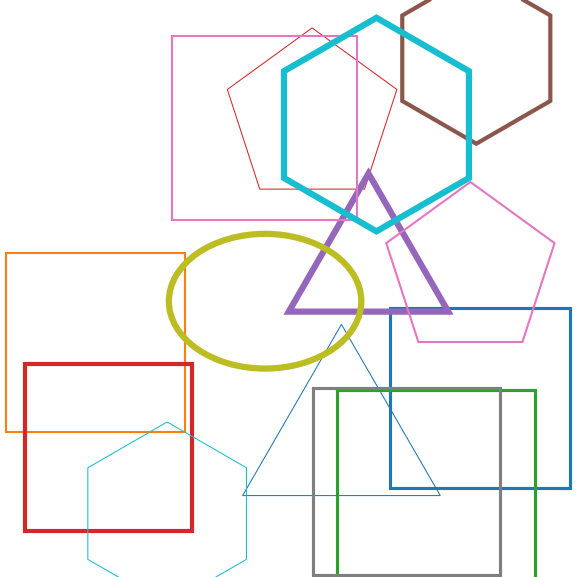[{"shape": "square", "thickness": 1.5, "radius": 0.78, "center": [0.831, 0.31]}, {"shape": "triangle", "thickness": 0.5, "radius": 0.99, "center": [0.591, 0.24]}, {"shape": "square", "thickness": 1, "radius": 0.77, "center": [0.165, 0.407]}, {"shape": "square", "thickness": 1.5, "radius": 0.86, "center": [0.755, 0.152]}, {"shape": "pentagon", "thickness": 0.5, "radius": 0.77, "center": [0.54, 0.797]}, {"shape": "square", "thickness": 2, "radius": 0.72, "center": [0.188, 0.225]}, {"shape": "triangle", "thickness": 3, "radius": 0.8, "center": [0.638, 0.539]}, {"shape": "hexagon", "thickness": 2, "radius": 0.74, "center": [0.825, 0.898]}, {"shape": "square", "thickness": 1, "radius": 0.8, "center": [0.458, 0.777]}, {"shape": "pentagon", "thickness": 1, "radius": 0.77, "center": [0.815, 0.531]}, {"shape": "square", "thickness": 1.5, "radius": 0.81, "center": [0.704, 0.165]}, {"shape": "oval", "thickness": 3, "radius": 0.83, "center": [0.459, 0.478]}, {"shape": "hexagon", "thickness": 0.5, "radius": 0.79, "center": [0.289, 0.11]}, {"shape": "hexagon", "thickness": 3, "radius": 0.92, "center": [0.652, 0.783]}]